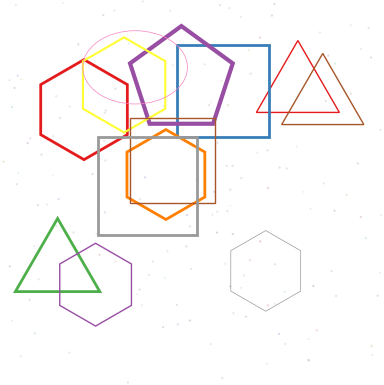[{"shape": "hexagon", "thickness": 2, "radius": 0.65, "center": [0.218, 0.715]}, {"shape": "triangle", "thickness": 1, "radius": 0.62, "center": [0.774, 0.77]}, {"shape": "square", "thickness": 2, "radius": 0.6, "center": [0.579, 0.763]}, {"shape": "triangle", "thickness": 2, "radius": 0.63, "center": [0.15, 0.306]}, {"shape": "hexagon", "thickness": 1, "radius": 0.54, "center": [0.248, 0.261]}, {"shape": "pentagon", "thickness": 3, "radius": 0.7, "center": [0.471, 0.792]}, {"shape": "hexagon", "thickness": 2, "radius": 0.58, "center": [0.431, 0.547]}, {"shape": "hexagon", "thickness": 1.5, "radius": 0.62, "center": [0.322, 0.779]}, {"shape": "triangle", "thickness": 1, "radius": 0.62, "center": [0.838, 0.738]}, {"shape": "square", "thickness": 1, "radius": 0.55, "center": [0.448, 0.583]}, {"shape": "oval", "thickness": 0.5, "radius": 0.68, "center": [0.351, 0.825]}, {"shape": "square", "thickness": 2, "radius": 0.64, "center": [0.383, 0.517]}, {"shape": "hexagon", "thickness": 0.5, "radius": 0.52, "center": [0.69, 0.296]}]